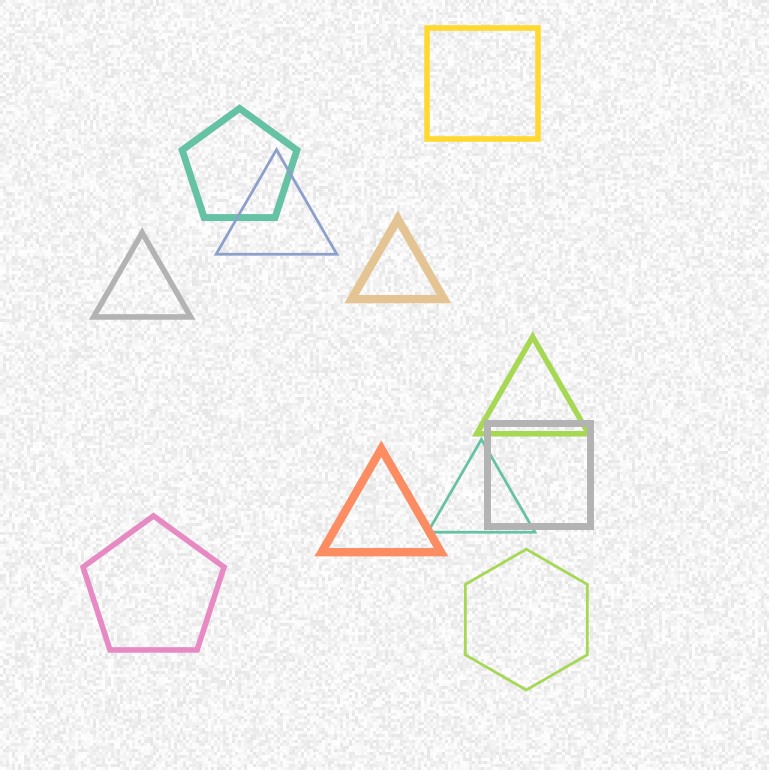[{"shape": "pentagon", "thickness": 2.5, "radius": 0.39, "center": [0.311, 0.781]}, {"shape": "triangle", "thickness": 1, "radius": 0.4, "center": [0.625, 0.349]}, {"shape": "triangle", "thickness": 3, "radius": 0.45, "center": [0.495, 0.328]}, {"shape": "triangle", "thickness": 1, "radius": 0.45, "center": [0.359, 0.715]}, {"shape": "pentagon", "thickness": 2, "radius": 0.48, "center": [0.199, 0.234]}, {"shape": "triangle", "thickness": 2, "radius": 0.42, "center": [0.692, 0.479]}, {"shape": "hexagon", "thickness": 1, "radius": 0.46, "center": [0.684, 0.195]}, {"shape": "square", "thickness": 2, "radius": 0.36, "center": [0.627, 0.892]}, {"shape": "triangle", "thickness": 3, "radius": 0.35, "center": [0.517, 0.646]}, {"shape": "square", "thickness": 2.5, "radius": 0.34, "center": [0.699, 0.384]}, {"shape": "triangle", "thickness": 2, "radius": 0.36, "center": [0.185, 0.625]}]